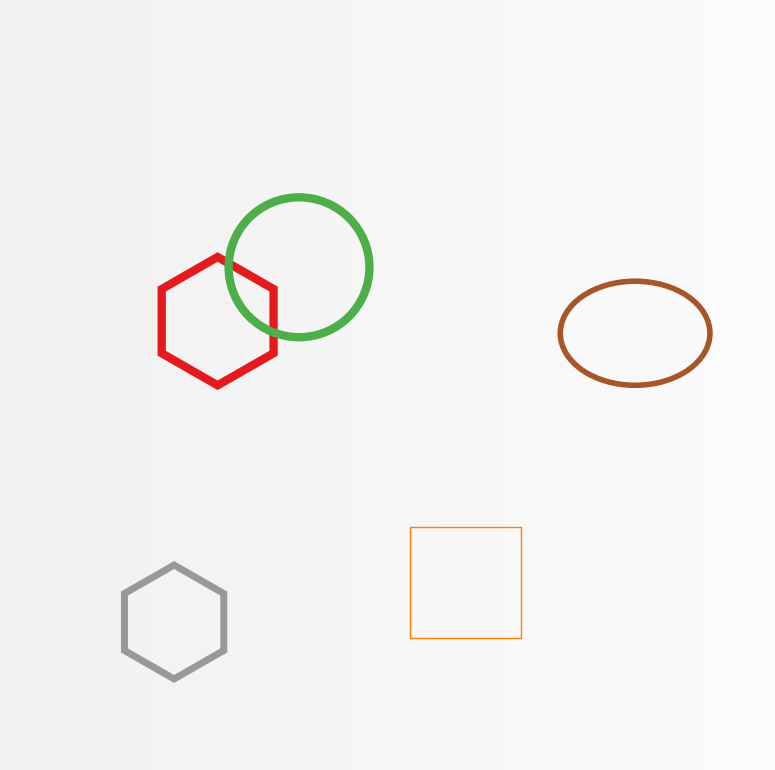[{"shape": "hexagon", "thickness": 3, "radius": 0.42, "center": [0.281, 0.583]}, {"shape": "circle", "thickness": 3, "radius": 0.45, "center": [0.386, 0.653]}, {"shape": "square", "thickness": 0.5, "radius": 0.36, "center": [0.6, 0.244]}, {"shape": "oval", "thickness": 2, "radius": 0.48, "center": [0.819, 0.567]}, {"shape": "hexagon", "thickness": 2.5, "radius": 0.37, "center": [0.225, 0.192]}]